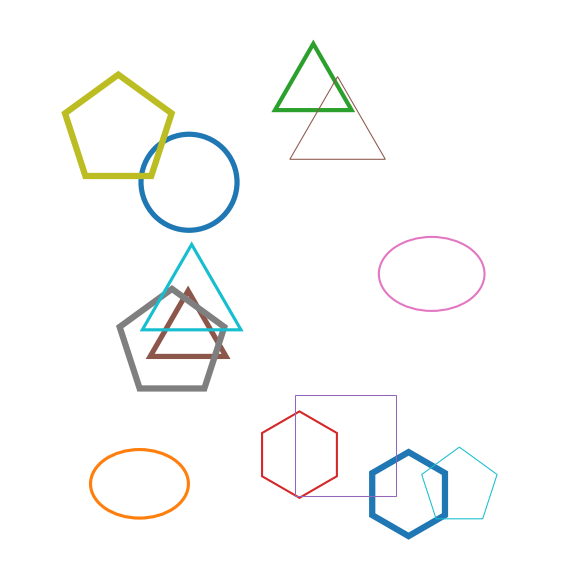[{"shape": "hexagon", "thickness": 3, "radius": 0.36, "center": [0.708, 0.144]}, {"shape": "circle", "thickness": 2.5, "radius": 0.42, "center": [0.327, 0.684]}, {"shape": "oval", "thickness": 1.5, "radius": 0.42, "center": [0.242, 0.161]}, {"shape": "triangle", "thickness": 2, "radius": 0.38, "center": [0.542, 0.847]}, {"shape": "hexagon", "thickness": 1, "radius": 0.37, "center": [0.519, 0.212]}, {"shape": "square", "thickness": 0.5, "radius": 0.44, "center": [0.598, 0.228]}, {"shape": "triangle", "thickness": 2.5, "radius": 0.38, "center": [0.326, 0.42]}, {"shape": "triangle", "thickness": 0.5, "radius": 0.48, "center": [0.585, 0.771]}, {"shape": "oval", "thickness": 1, "radius": 0.46, "center": [0.748, 0.525]}, {"shape": "pentagon", "thickness": 3, "radius": 0.48, "center": [0.298, 0.404]}, {"shape": "pentagon", "thickness": 3, "radius": 0.49, "center": [0.205, 0.773]}, {"shape": "triangle", "thickness": 1.5, "radius": 0.49, "center": [0.332, 0.477]}, {"shape": "pentagon", "thickness": 0.5, "radius": 0.34, "center": [0.795, 0.156]}]